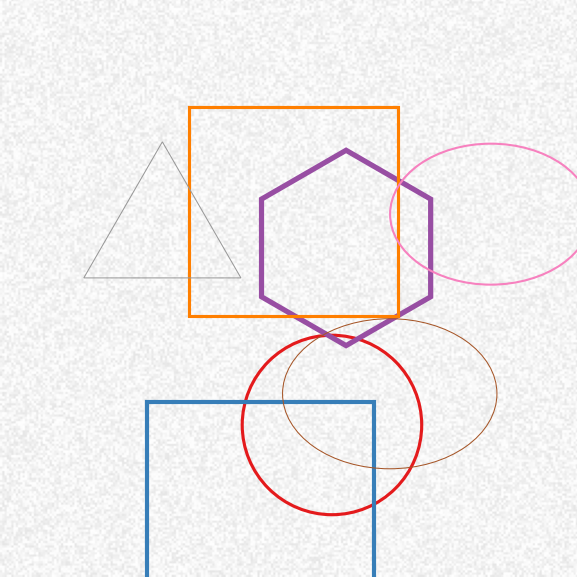[{"shape": "circle", "thickness": 1.5, "radius": 0.78, "center": [0.575, 0.263]}, {"shape": "square", "thickness": 2, "radius": 0.98, "center": [0.451, 0.107]}, {"shape": "hexagon", "thickness": 2.5, "radius": 0.85, "center": [0.599, 0.57]}, {"shape": "square", "thickness": 1.5, "radius": 0.9, "center": [0.508, 0.633]}, {"shape": "oval", "thickness": 0.5, "radius": 0.93, "center": [0.675, 0.317]}, {"shape": "oval", "thickness": 1, "radius": 0.87, "center": [0.85, 0.628]}, {"shape": "triangle", "thickness": 0.5, "radius": 0.79, "center": [0.281, 0.596]}]